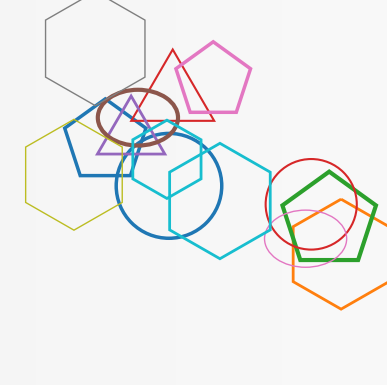[{"shape": "circle", "thickness": 2.5, "radius": 0.68, "center": [0.436, 0.517]}, {"shape": "pentagon", "thickness": 2.5, "radius": 0.55, "center": [0.272, 0.633]}, {"shape": "hexagon", "thickness": 2, "radius": 0.71, "center": [0.88, 0.34]}, {"shape": "pentagon", "thickness": 3, "radius": 0.63, "center": [0.85, 0.427]}, {"shape": "circle", "thickness": 1.5, "radius": 0.59, "center": [0.803, 0.469]}, {"shape": "triangle", "thickness": 1.5, "radius": 0.62, "center": [0.446, 0.748]}, {"shape": "triangle", "thickness": 2, "radius": 0.5, "center": [0.338, 0.65]}, {"shape": "oval", "thickness": 3, "radius": 0.52, "center": [0.356, 0.694]}, {"shape": "oval", "thickness": 1, "radius": 0.53, "center": [0.789, 0.38]}, {"shape": "pentagon", "thickness": 2.5, "radius": 0.51, "center": [0.55, 0.79]}, {"shape": "hexagon", "thickness": 1, "radius": 0.74, "center": [0.246, 0.874]}, {"shape": "hexagon", "thickness": 1, "radius": 0.72, "center": [0.191, 0.546]}, {"shape": "hexagon", "thickness": 2, "radius": 0.75, "center": [0.568, 0.478]}, {"shape": "hexagon", "thickness": 2, "radius": 0.51, "center": [0.431, 0.586]}]